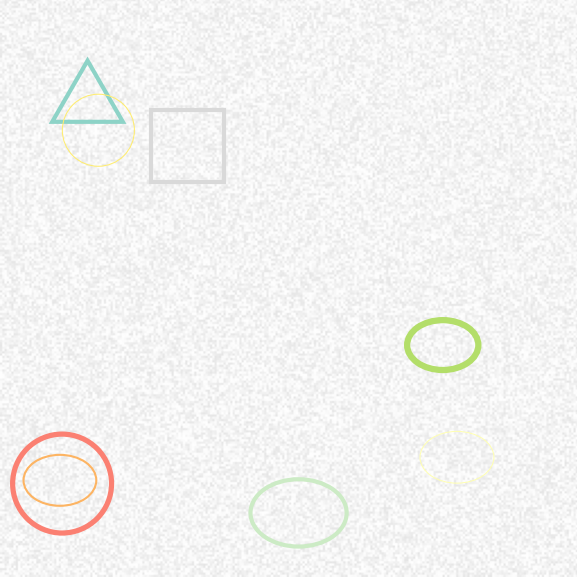[{"shape": "triangle", "thickness": 2, "radius": 0.35, "center": [0.152, 0.823]}, {"shape": "oval", "thickness": 0.5, "radius": 0.32, "center": [0.791, 0.207]}, {"shape": "circle", "thickness": 2.5, "radius": 0.43, "center": [0.108, 0.162]}, {"shape": "oval", "thickness": 1, "radius": 0.32, "center": [0.104, 0.167]}, {"shape": "oval", "thickness": 3, "radius": 0.31, "center": [0.767, 0.402]}, {"shape": "square", "thickness": 2, "radius": 0.31, "center": [0.325, 0.746]}, {"shape": "oval", "thickness": 2, "radius": 0.42, "center": [0.517, 0.111]}, {"shape": "circle", "thickness": 0.5, "radius": 0.31, "center": [0.17, 0.774]}]